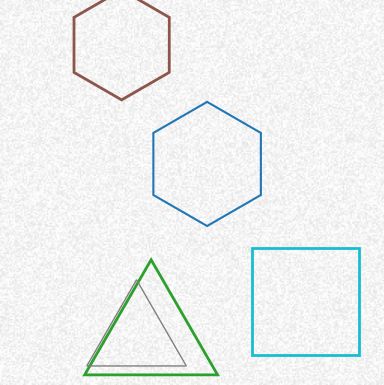[{"shape": "hexagon", "thickness": 1.5, "radius": 0.81, "center": [0.538, 0.574]}, {"shape": "triangle", "thickness": 2, "radius": 1.0, "center": [0.393, 0.126]}, {"shape": "hexagon", "thickness": 2, "radius": 0.71, "center": [0.316, 0.883]}, {"shape": "triangle", "thickness": 1, "radius": 0.75, "center": [0.355, 0.124]}, {"shape": "square", "thickness": 2, "radius": 0.7, "center": [0.794, 0.216]}]